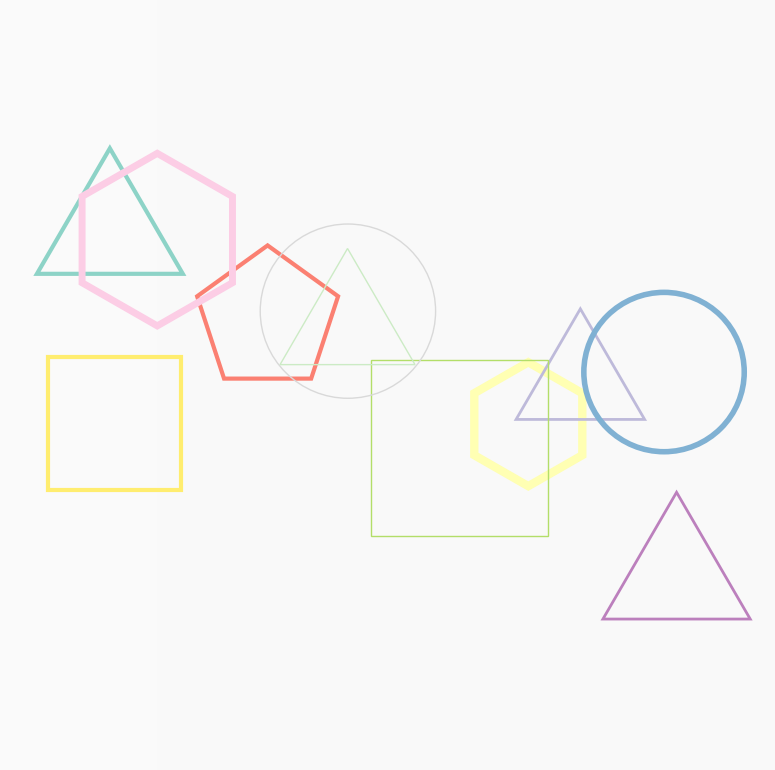[{"shape": "triangle", "thickness": 1.5, "radius": 0.54, "center": [0.142, 0.699]}, {"shape": "hexagon", "thickness": 3, "radius": 0.4, "center": [0.682, 0.449]}, {"shape": "triangle", "thickness": 1, "radius": 0.48, "center": [0.749, 0.503]}, {"shape": "pentagon", "thickness": 1.5, "radius": 0.48, "center": [0.345, 0.586]}, {"shape": "circle", "thickness": 2, "radius": 0.52, "center": [0.857, 0.517]}, {"shape": "square", "thickness": 0.5, "radius": 0.57, "center": [0.593, 0.418]}, {"shape": "hexagon", "thickness": 2.5, "radius": 0.56, "center": [0.203, 0.689]}, {"shape": "circle", "thickness": 0.5, "radius": 0.57, "center": [0.449, 0.596]}, {"shape": "triangle", "thickness": 1, "radius": 0.55, "center": [0.873, 0.251]}, {"shape": "triangle", "thickness": 0.5, "radius": 0.5, "center": [0.448, 0.577]}, {"shape": "square", "thickness": 1.5, "radius": 0.43, "center": [0.148, 0.45]}]